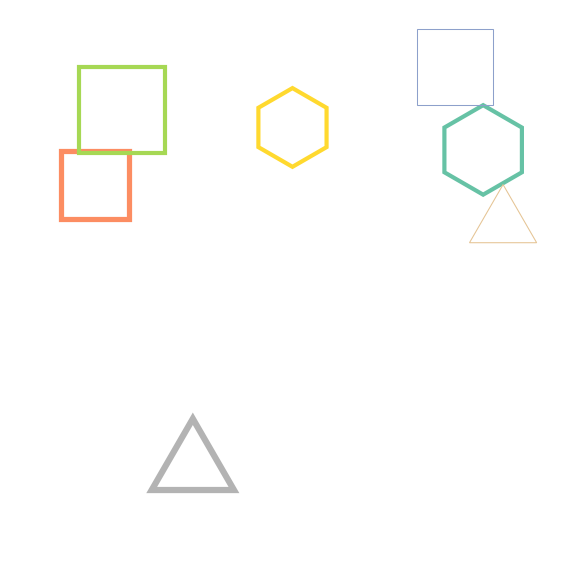[{"shape": "hexagon", "thickness": 2, "radius": 0.39, "center": [0.837, 0.74]}, {"shape": "square", "thickness": 2.5, "radius": 0.3, "center": [0.164, 0.679]}, {"shape": "square", "thickness": 0.5, "radius": 0.33, "center": [0.788, 0.883]}, {"shape": "square", "thickness": 2, "radius": 0.37, "center": [0.211, 0.809]}, {"shape": "hexagon", "thickness": 2, "radius": 0.34, "center": [0.506, 0.778]}, {"shape": "triangle", "thickness": 0.5, "radius": 0.34, "center": [0.871, 0.612]}, {"shape": "triangle", "thickness": 3, "radius": 0.41, "center": [0.334, 0.192]}]